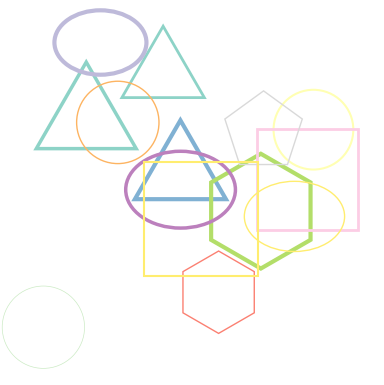[{"shape": "triangle", "thickness": 2.5, "radius": 0.75, "center": [0.224, 0.689]}, {"shape": "triangle", "thickness": 2, "radius": 0.62, "center": [0.424, 0.808]}, {"shape": "circle", "thickness": 1.5, "radius": 0.52, "center": [0.814, 0.663]}, {"shape": "oval", "thickness": 3, "radius": 0.6, "center": [0.261, 0.89]}, {"shape": "hexagon", "thickness": 1, "radius": 0.53, "center": [0.568, 0.241]}, {"shape": "triangle", "thickness": 3, "radius": 0.68, "center": [0.469, 0.551]}, {"shape": "circle", "thickness": 1, "radius": 0.53, "center": [0.306, 0.682]}, {"shape": "hexagon", "thickness": 3, "radius": 0.75, "center": [0.678, 0.452]}, {"shape": "square", "thickness": 2, "radius": 0.65, "center": [0.799, 0.535]}, {"shape": "pentagon", "thickness": 1, "radius": 0.53, "center": [0.685, 0.658]}, {"shape": "oval", "thickness": 2.5, "radius": 0.71, "center": [0.469, 0.507]}, {"shape": "circle", "thickness": 0.5, "radius": 0.53, "center": [0.113, 0.15]}, {"shape": "square", "thickness": 1.5, "radius": 0.74, "center": [0.522, 0.431]}, {"shape": "oval", "thickness": 1, "radius": 0.65, "center": [0.765, 0.438]}]